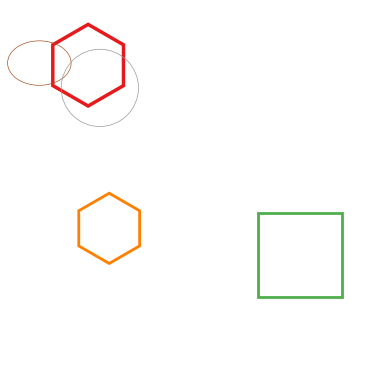[{"shape": "hexagon", "thickness": 2.5, "radius": 0.53, "center": [0.229, 0.831]}, {"shape": "square", "thickness": 2, "radius": 0.55, "center": [0.778, 0.338]}, {"shape": "hexagon", "thickness": 2, "radius": 0.46, "center": [0.284, 0.407]}, {"shape": "oval", "thickness": 0.5, "radius": 0.41, "center": [0.102, 0.836]}, {"shape": "circle", "thickness": 0.5, "radius": 0.5, "center": [0.259, 0.772]}]